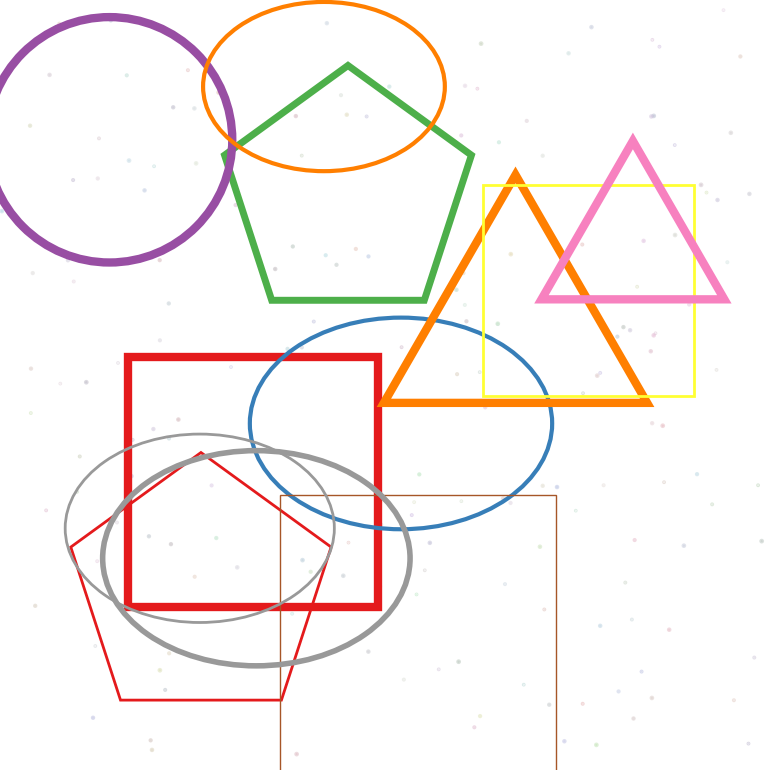[{"shape": "pentagon", "thickness": 1, "radius": 0.89, "center": [0.261, 0.235]}, {"shape": "square", "thickness": 3, "radius": 0.81, "center": [0.329, 0.374]}, {"shape": "oval", "thickness": 1.5, "radius": 0.98, "center": [0.521, 0.45]}, {"shape": "pentagon", "thickness": 2.5, "radius": 0.84, "center": [0.452, 0.746]}, {"shape": "circle", "thickness": 3, "radius": 0.8, "center": [0.142, 0.818]}, {"shape": "oval", "thickness": 1.5, "radius": 0.78, "center": [0.421, 0.888]}, {"shape": "triangle", "thickness": 3, "radius": 0.99, "center": [0.67, 0.575]}, {"shape": "square", "thickness": 1, "radius": 0.69, "center": [0.764, 0.623]}, {"shape": "square", "thickness": 0.5, "radius": 0.9, "center": [0.543, 0.177]}, {"shape": "triangle", "thickness": 3, "radius": 0.69, "center": [0.822, 0.68]}, {"shape": "oval", "thickness": 2, "radius": 1.0, "center": [0.333, 0.275]}, {"shape": "oval", "thickness": 1, "radius": 0.87, "center": [0.259, 0.314]}]